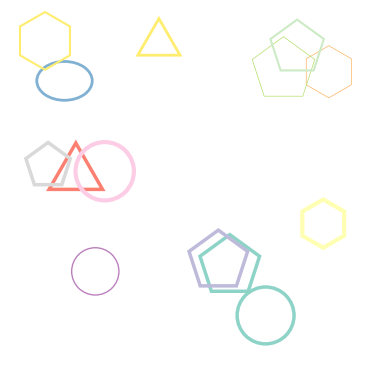[{"shape": "pentagon", "thickness": 2.5, "radius": 0.41, "center": [0.597, 0.309]}, {"shape": "circle", "thickness": 2.5, "radius": 0.37, "center": [0.69, 0.181]}, {"shape": "hexagon", "thickness": 3, "radius": 0.31, "center": [0.84, 0.419]}, {"shape": "pentagon", "thickness": 2.5, "radius": 0.4, "center": [0.567, 0.322]}, {"shape": "triangle", "thickness": 2.5, "radius": 0.4, "center": [0.197, 0.548]}, {"shape": "oval", "thickness": 2, "radius": 0.36, "center": [0.168, 0.79]}, {"shape": "hexagon", "thickness": 0.5, "radius": 0.34, "center": [0.854, 0.814]}, {"shape": "pentagon", "thickness": 0.5, "radius": 0.43, "center": [0.736, 0.819]}, {"shape": "circle", "thickness": 3, "radius": 0.38, "center": [0.272, 0.555]}, {"shape": "pentagon", "thickness": 2.5, "radius": 0.3, "center": [0.125, 0.569]}, {"shape": "circle", "thickness": 1, "radius": 0.31, "center": [0.247, 0.295]}, {"shape": "pentagon", "thickness": 1.5, "radius": 0.36, "center": [0.772, 0.876]}, {"shape": "triangle", "thickness": 2, "radius": 0.32, "center": [0.413, 0.888]}, {"shape": "hexagon", "thickness": 1.5, "radius": 0.37, "center": [0.117, 0.894]}]